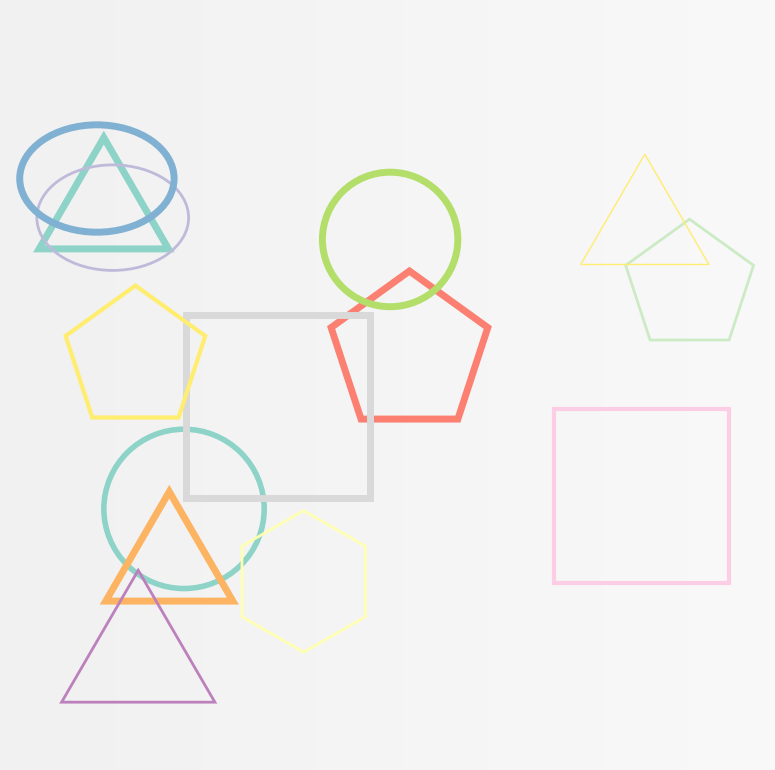[{"shape": "circle", "thickness": 2, "radius": 0.52, "center": [0.237, 0.339]}, {"shape": "triangle", "thickness": 2.5, "radius": 0.48, "center": [0.134, 0.725]}, {"shape": "hexagon", "thickness": 1, "radius": 0.46, "center": [0.392, 0.245]}, {"shape": "oval", "thickness": 1, "radius": 0.49, "center": [0.145, 0.717]}, {"shape": "pentagon", "thickness": 2.5, "radius": 0.53, "center": [0.528, 0.542]}, {"shape": "oval", "thickness": 2.5, "radius": 0.5, "center": [0.125, 0.768]}, {"shape": "triangle", "thickness": 2.5, "radius": 0.47, "center": [0.218, 0.267]}, {"shape": "circle", "thickness": 2.5, "radius": 0.44, "center": [0.503, 0.689]}, {"shape": "square", "thickness": 1.5, "radius": 0.56, "center": [0.828, 0.356]}, {"shape": "square", "thickness": 2.5, "radius": 0.59, "center": [0.358, 0.472]}, {"shape": "triangle", "thickness": 1, "radius": 0.57, "center": [0.178, 0.145]}, {"shape": "pentagon", "thickness": 1, "radius": 0.43, "center": [0.89, 0.629]}, {"shape": "pentagon", "thickness": 1.5, "radius": 0.47, "center": [0.175, 0.534]}, {"shape": "triangle", "thickness": 0.5, "radius": 0.48, "center": [0.832, 0.704]}]